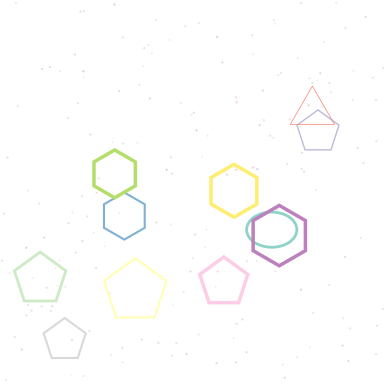[{"shape": "oval", "thickness": 2, "radius": 0.33, "center": [0.706, 0.403]}, {"shape": "pentagon", "thickness": 1.5, "radius": 0.43, "center": [0.352, 0.244]}, {"shape": "pentagon", "thickness": 1, "radius": 0.29, "center": [0.826, 0.657]}, {"shape": "triangle", "thickness": 0.5, "radius": 0.33, "center": [0.811, 0.71]}, {"shape": "hexagon", "thickness": 1.5, "radius": 0.31, "center": [0.323, 0.439]}, {"shape": "hexagon", "thickness": 2.5, "radius": 0.31, "center": [0.298, 0.548]}, {"shape": "pentagon", "thickness": 2.5, "radius": 0.33, "center": [0.581, 0.267]}, {"shape": "pentagon", "thickness": 1.5, "radius": 0.29, "center": [0.168, 0.117]}, {"shape": "hexagon", "thickness": 2.5, "radius": 0.39, "center": [0.725, 0.388]}, {"shape": "pentagon", "thickness": 2, "radius": 0.35, "center": [0.104, 0.275]}, {"shape": "hexagon", "thickness": 2.5, "radius": 0.34, "center": [0.608, 0.504]}]